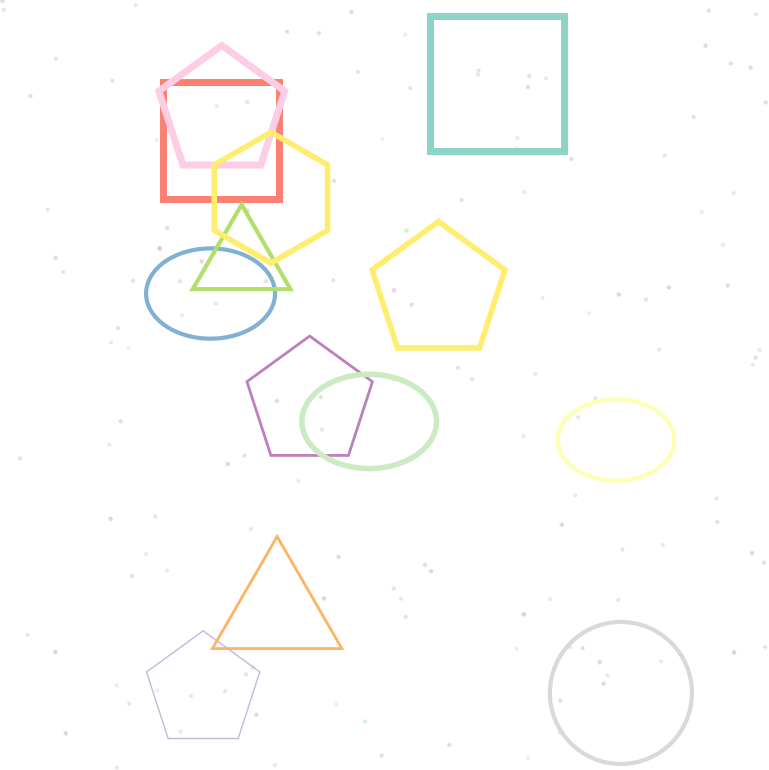[{"shape": "square", "thickness": 2.5, "radius": 0.44, "center": [0.646, 0.891]}, {"shape": "oval", "thickness": 1.5, "radius": 0.38, "center": [0.8, 0.429]}, {"shape": "pentagon", "thickness": 0.5, "radius": 0.39, "center": [0.264, 0.103]}, {"shape": "square", "thickness": 2.5, "radius": 0.38, "center": [0.287, 0.817]}, {"shape": "oval", "thickness": 1.5, "radius": 0.42, "center": [0.273, 0.619]}, {"shape": "triangle", "thickness": 1, "radius": 0.49, "center": [0.36, 0.206]}, {"shape": "triangle", "thickness": 1.5, "radius": 0.37, "center": [0.314, 0.661]}, {"shape": "pentagon", "thickness": 2.5, "radius": 0.43, "center": [0.288, 0.855]}, {"shape": "circle", "thickness": 1.5, "radius": 0.46, "center": [0.806, 0.1]}, {"shape": "pentagon", "thickness": 1, "radius": 0.43, "center": [0.402, 0.478]}, {"shape": "oval", "thickness": 2, "radius": 0.44, "center": [0.479, 0.453]}, {"shape": "pentagon", "thickness": 2, "radius": 0.45, "center": [0.569, 0.622]}, {"shape": "hexagon", "thickness": 2, "radius": 0.42, "center": [0.352, 0.743]}]